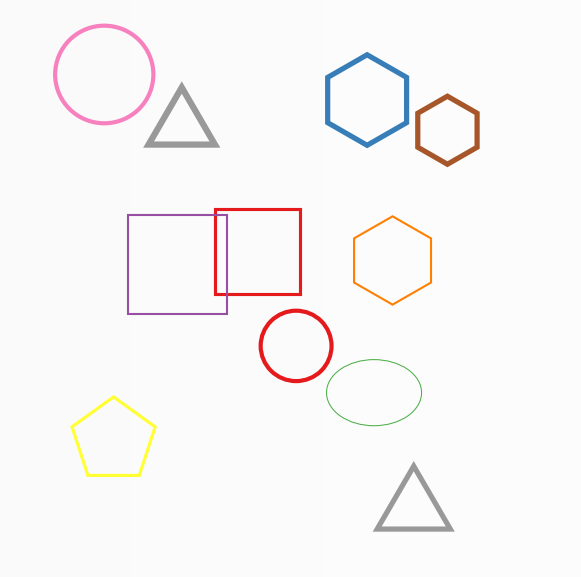[{"shape": "square", "thickness": 1.5, "radius": 0.37, "center": [0.443, 0.563]}, {"shape": "circle", "thickness": 2, "radius": 0.3, "center": [0.509, 0.4]}, {"shape": "hexagon", "thickness": 2.5, "radius": 0.39, "center": [0.632, 0.826]}, {"shape": "oval", "thickness": 0.5, "radius": 0.41, "center": [0.644, 0.319]}, {"shape": "square", "thickness": 1, "radius": 0.43, "center": [0.305, 0.541]}, {"shape": "hexagon", "thickness": 1, "radius": 0.38, "center": [0.675, 0.548]}, {"shape": "pentagon", "thickness": 1.5, "radius": 0.38, "center": [0.195, 0.237]}, {"shape": "hexagon", "thickness": 2.5, "radius": 0.29, "center": [0.77, 0.774]}, {"shape": "circle", "thickness": 2, "radius": 0.42, "center": [0.179, 0.87]}, {"shape": "triangle", "thickness": 3, "radius": 0.33, "center": [0.313, 0.782]}, {"shape": "triangle", "thickness": 2.5, "radius": 0.36, "center": [0.712, 0.119]}]